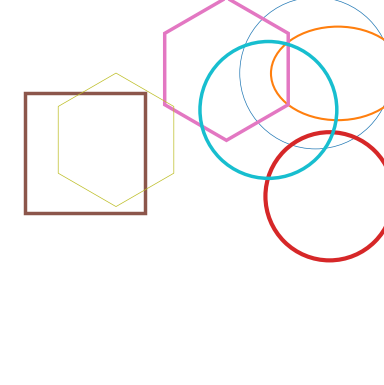[{"shape": "circle", "thickness": 0.5, "radius": 0.98, "center": [0.82, 0.81]}, {"shape": "oval", "thickness": 1.5, "radius": 0.87, "center": [0.877, 0.809]}, {"shape": "circle", "thickness": 3, "radius": 0.83, "center": [0.856, 0.49]}, {"shape": "square", "thickness": 2.5, "radius": 0.78, "center": [0.221, 0.603]}, {"shape": "hexagon", "thickness": 2.5, "radius": 0.93, "center": [0.588, 0.821]}, {"shape": "hexagon", "thickness": 0.5, "radius": 0.87, "center": [0.301, 0.637]}, {"shape": "circle", "thickness": 2.5, "radius": 0.89, "center": [0.697, 0.714]}]